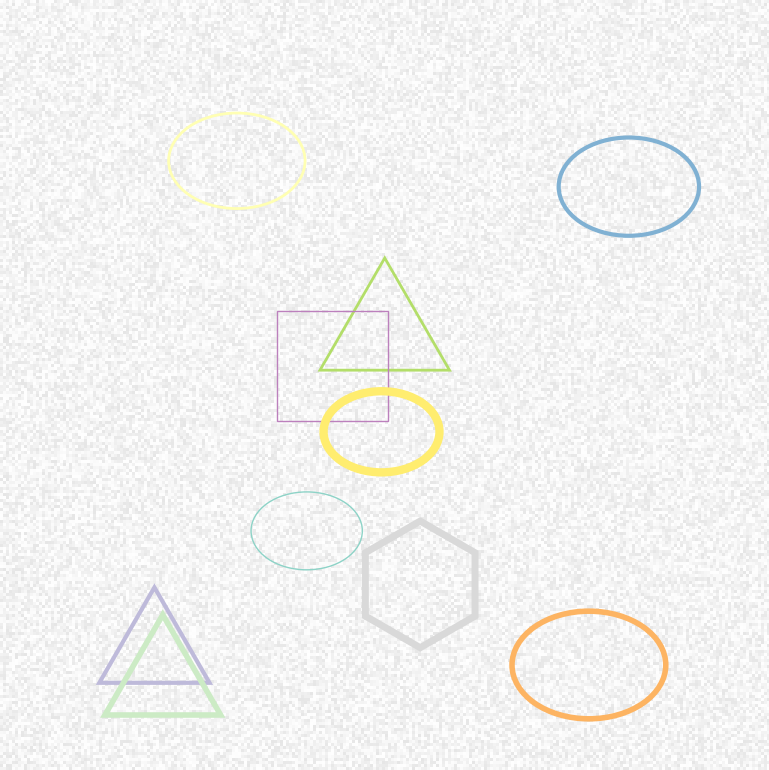[{"shape": "oval", "thickness": 0.5, "radius": 0.36, "center": [0.398, 0.311]}, {"shape": "oval", "thickness": 1, "radius": 0.44, "center": [0.308, 0.791]}, {"shape": "triangle", "thickness": 1.5, "radius": 0.41, "center": [0.201, 0.155]}, {"shape": "oval", "thickness": 1.5, "radius": 0.46, "center": [0.817, 0.758]}, {"shape": "oval", "thickness": 2, "radius": 0.5, "center": [0.765, 0.136]}, {"shape": "triangle", "thickness": 1, "radius": 0.49, "center": [0.5, 0.568]}, {"shape": "hexagon", "thickness": 2.5, "radius": 0.41, "center": [0.546, 0.241]}, {"shape": "square", "thickness": 0.5, "radius": 0.36, "center": [0.432, 0.525]}, {"shape": "triangle", "thickness": 2, "radius": 0.43, "center": [0.211, 0.115]}, {"shape": "oval", "thickness": 3, "radius": 0.38, "center": [0.495, 0.439]}]